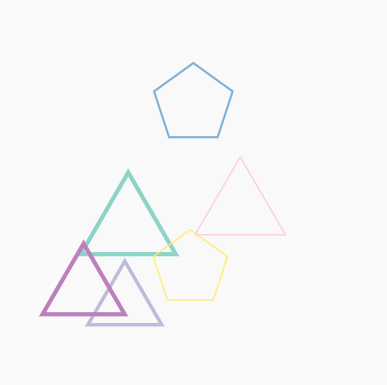[{"shape": "triangle", "thickness": 3, "radius": 0.71, "center": [0.331, 0.411]}, {"shape": "triangle", "thickness": 2.5, "radius": 0.55, "center": [0.322, 0.212]}, {"shape": "pentagon", "thickness": 1.5, "radius": 0.53, "center": [0.499, 0.73]}, {"shape": "triangle", "thickness": 1, "radius": 0.67, "center": [0.62, 0.457]}, {"shape": "triangle", "thickness": 3, "radius": 0.61, "center": [0.216, 0.245]}, {"shape": "pentagon", "thickness": 1, "radius": 0.5, "center": [0.491, 0.302]}]